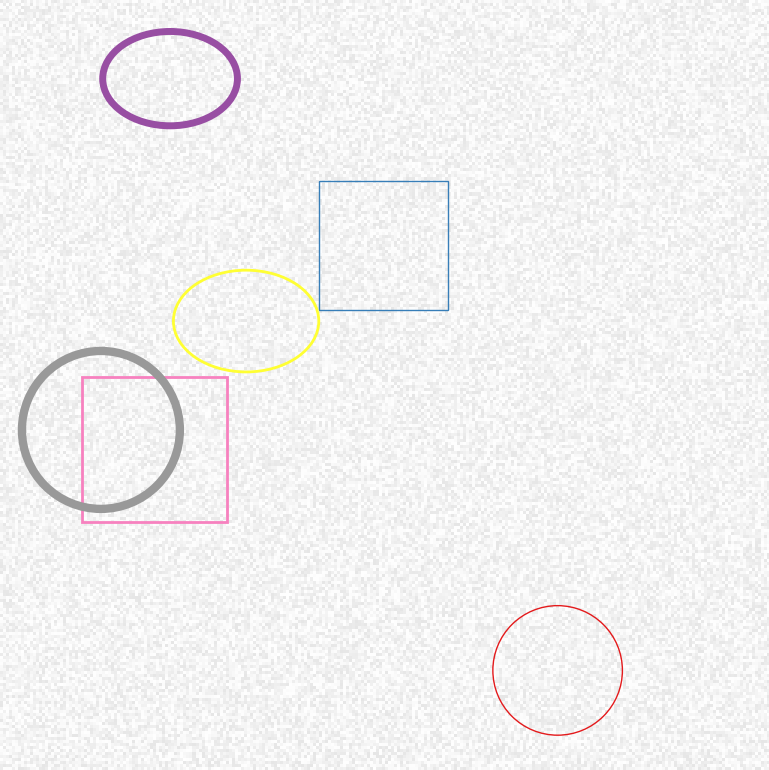[{"shape": "circle", "thickness": 0.5, "radius": 0.42, "center": [0.724, 0.129]}, {"shape": "square", "thickness": 0.5, "radius": 0.42, "center": [0.498, 0.681]}, {"shape": "oval", "thickness": 2.5, "radius": 0.44, "center": [0.221, 0.898]}, {"shape": "oval", "thickness": 1, "radius": 0.47, "center": [0.32, 0.583]}, {"shape": "square", "thickness": 1, "radius": 0.47, "center": [0.2, 0.416]}, {"shape": "circle", "thickness": 3, "radius": 0.51, "center": [0.131, 0.442]}]